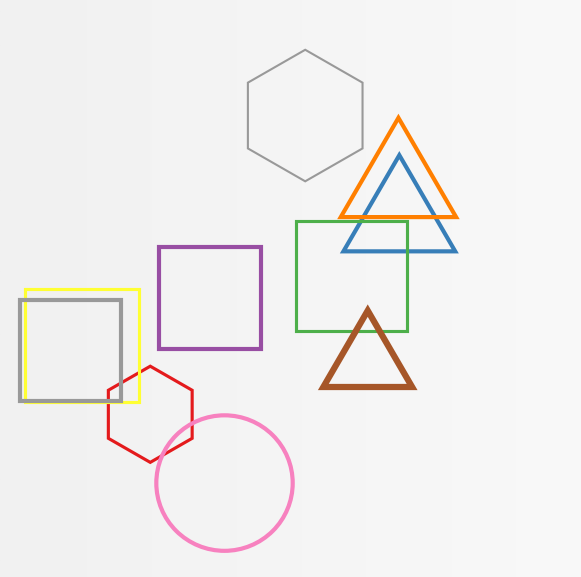[{"shape": "hexagon", "thickness": 1.5, "radius": 0.42, "center": [0.259, 0.282]}, {"shape": "triangle", "thickness": 2, "radius": 0.56, "center": [0.687, 0.619]}, {"shape": "square", "thickness": 1.5, "radius": 0.48, "center": [0.605, 0.521]}, {"shape": "square", "thickness": 2, "radius": 0.44, "center": [0.362, 0.483]}, {"shape": "triangle", "thickness": 2, "radius": 0.57, "center": [0.685, 0.681]}, {"shape": "square", "thickness": 1.5, "radius": 0.49, "center": [0.141, 0.4]}, {"shape": "triangle", "thickness": 3, "radius": 0.44, "center": [0.633, 0.373]}, {"shape": "circle", "thickness": 2, "radius": 0.59, "center": [0.386, 0.163]}, {"shape": "square", "thickness": 2, "radius": 0.43, "center": [0.121, 0.393]}, {"shape": "hexagon", "thickness": 1, "radius": 0.57, "center": [0.525, 0.799]}]